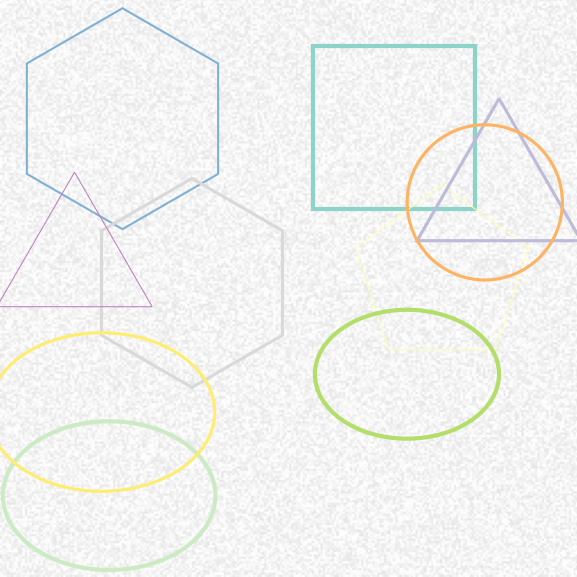[{"shape": "square", "thickness": 2, "radius": 0.7, "center": [0.683, 0.779]}, {"shape": "pentagon", "thickness": 0.5, "radius": 0.79, "center": [0.765, 0.521]}, {"shape": "triangle", "thickness": 1.5, "radius": 0.82, "center": [0.864, 0.664]}, {"shape": "hexagon", "thickness": 1, "radius": 0.96, "center": [0.212, 0.794]}, {"shape": "circle", "thickness": 1.5, "radius": 0.67, "center": [0.839, 0.649]}, {"shape": "oval", "thickness": 2, "radius": 0.8, "center": [0.705, 0.351]}, {"shape": "hexagon", "thickness": 1.5, "radius": 0.9, "center": [0.332, 0.509]}, {"shape": "triangle", "thickness": 0.5, "radius": 0.78, "center": [0.129, 0.546]}, {"shape": "oval", "thickness": 2, "radius": 0.92, "center": [0.189, 0.141]}, {"shape": "oval", "thickness": 1.5, "radius": 0.98, "center": [0.176, 0.286]}]